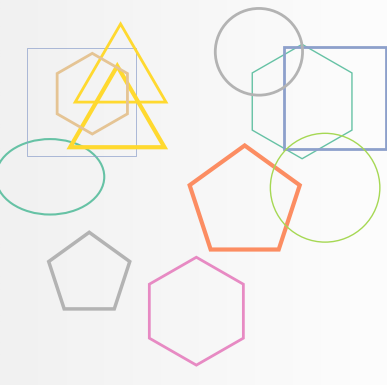[{"shape": "hexagon", "thickness": 1, "radius": 0.74, "center": [0.78, 0.736]}, {"shape": "oval", "thickness": 1.5, "radius": 0.7, "center": [0.129, 0.541]}, {"shape": "pentagon", "thickness": 3, "radius": 0.75, "center": [0.631, 0.473]}, {"shape": "square", "thickness": 0.5, "radius": 0.7, "center": [0.21, 0.735]}, {"shape": "square", "thickness": 2, "radius": 0.66, "center": [0.865, 0.746]}, {"shape": "hexagon", "thickness": 2, "radius": 0.7, "center": [0.507, 0.192]}, {"shape": "circle", "thickness": 1, "radius": 0.71, "center": [0.839, 0.512]}, {"shape": "triangle", "thickness": 3, "radius": 0.7, "center": [0.303, 0.688]}, {"shape": "triangle", "thickness": 2, "radius": 0.68, "center": [0.311, 0.802]}, {"shape": "hexagon", "thickness": 2, "radius": 0.52, "center": [0.238, 0.757]}, {"shape": "circle", "thickness": 2, "radius": 0.56, "center": [0.668, 0.865]}, {"shape": "pentagon", "thickness": 2.5, "radius": 0.55, "center": [0.23, 0.287]}]